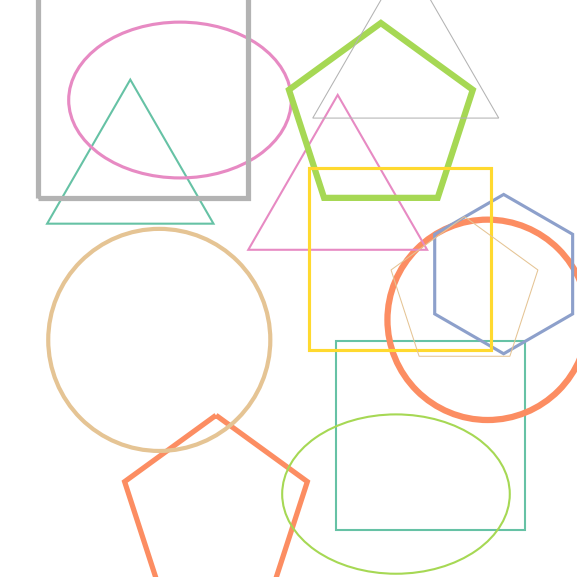[{"shape": "square", "thickness": 1, "radius": 0.82, "center": [0.745, 0.245]}, {"shape": "triangle", "thickness": 1, "radius": 0.83, "center": [0.226, 0.695]}, {"shape": "circle", "thickness": 3, "radius": 0.87, "center": [0.844, 0.445]}, {"shape": "pentagon", "thickness": 2.5, "radius": 0.83, "center": [0.374, 0.114]}, {"shape": "hexagon", "thickness": 1.5, "radius": 0.69, "center": [0.872, 0.525]}, {"shape": "oval", "thickness": 1.5, "radius": 0.96, "center": [0.312, 0.826]}, {"shape": "triangle", "thickness": 1, "radius": 0.89, "center": [0.585, 0.656]}, {"shape": "pentagon", "thickness": 3, "radius": 0.84, "center": [0.66, 0.792]}, {"shape": "oval", "thickness": 1, "radius": 0.99, "center": [0.686, 0.144]}, {"shape": "square", "thickness": 1.5, "radius": 0.79, "center": [0.693, 0.55]}, {"shape": "circle", "thickness": 2, "radius": 0.96, "center": [0.276, 0.411]}, {"shape": "pentagon", "thickness": 0.5, "radius": 0.67, "center": [0.804, 0.49]}, {"shape": "triangle", "thickness": 0.5, "radius": 0.93, "center": [0.703, 0.888]}, {"shape": "square", "thickness": 2.5, "radius": 0.91, "center": [0.247, 0.838]}]